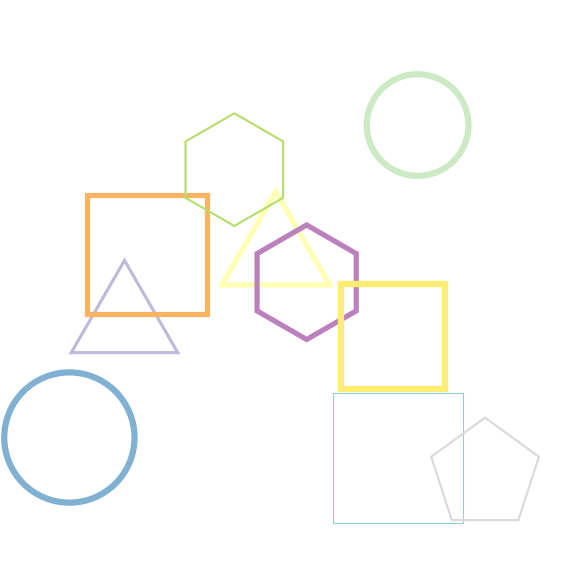[{"shape": "square", "thickness": 0.5, "radius": 0.56, "center": [0.689, 0.206]}, {"shape": "triangle", "thickness": 2.5, "radius": 0.54, "center": [0.478, 0.56]}, {"shape": "triangle", "thickness": 1.5, "radius": 0.53, "center": [0.216, 0.442]}, {"shape": "circle", "thickness": 3, "radius": 0.56, "center": [0.12, 0.242]}, {"shape": "square", "thickness": 2.5, "radius": 0.52, "center": [0.254, 0.559]}, {"shape": "hexagon", "thickness": 1, "radius": 0.49, "center": [0.406, 0.705]}, {"shape": "pentagon", "thickness": 1, "radius": 0.49, "center": [0.84, 0.178]}, {"shape": "hexagon", "thickness": 2.5, "radius": 0.5, "center": [0.531, 0.51]}, {"shape": "circle", "thickness": 3, "radius": 0.44, "center": [0.723, 0.783]}, {"shape": "square", "thickness": 3, "radius": 0.45, "center": [0.68, 0.417]}]